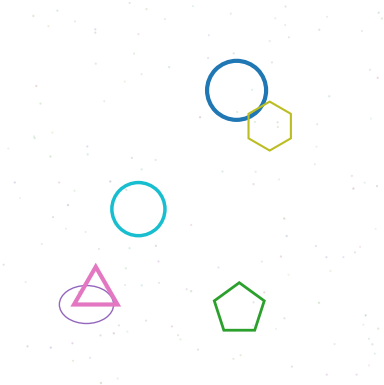[{"shape": "circle", "thickness": 3, "radius": 0.38, "center": [0.615, 0.765]}, {"shape": "pentagon", "thickness": 2, "radius": 0.34, "center": [0.621, 0.197]}, {"shape": "oval", "thickness": 1, "radius": 0.35, "center": [0.225, 0.209]}, {"shape": "triangle", "thickness": 3, "radius": 0.33, "center": [0.249, 0.242]}, {"shape": "hexagon", "thickness": 1.5, "radius": 0.32, "center": [0.701, 0.673]}, {"shape": "circle", "thickness": 2.5, "radius": 0.34, "center": [0.36, 0.457]}]